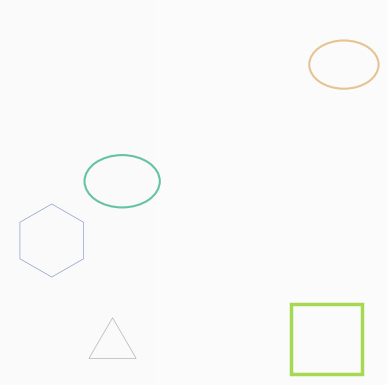[{"shape": "oval", "thickness": 1.5, "radius": 0.49, "center": [0.315, 0.529]}, {"shape": "hexagon", "thickness": 0.5, "radius": 0.47, "center": [0.134, 0.375]}, {"shape": "square", "thickness": 2.5, "radius": 0.46, "center": [0.843, 0.12]}, {"shape": "oval", "thickness": 1.5, "radius": 0.45, "center": [0.888, 0.832]}, {"shape": "triangle", "thickness": 0.5, "radius": 0.35, "center": [0.29, 0.104]}]